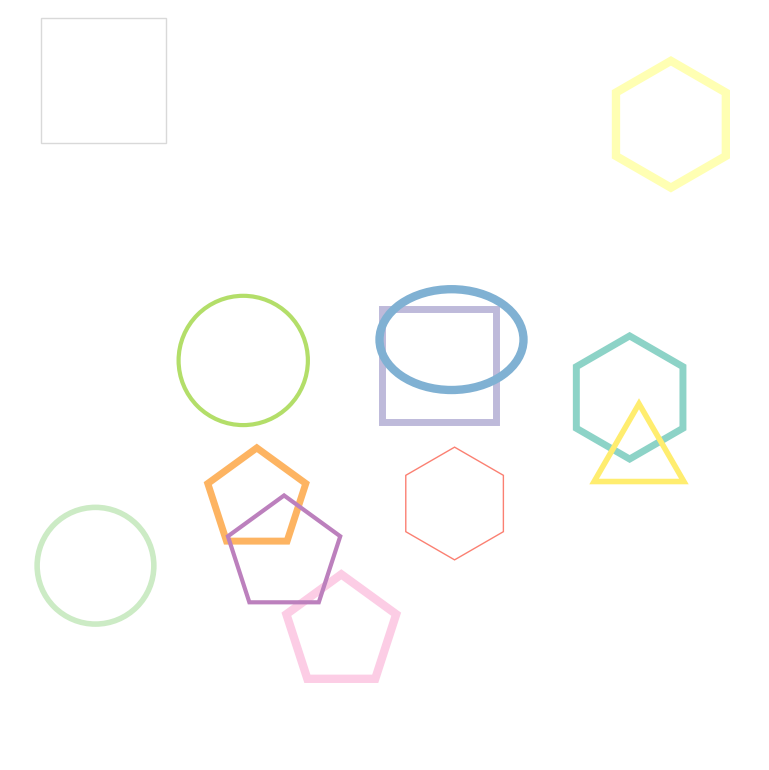[{"shape": "hexagon", "thickness": 2.5, "radius": 0.4, "center": [0.818, 0.484]}, {"shape": "hexagon", "thickness": 3, "radius": 0.41, "center": [0.871, 0.839]}, {"shape": "square", "thickness": 2.5, "radius": 0.37, "center": [0.57, 0.526]}, {"shape": "hexagon", "thickness": 0.5, "radius": 0.37, "center": [0.59, 0.346]}, {"shape": "oval", "thickness": 3, "radius": 0.47, "center": [0.586, 0.559]}, {"shape": "pentagon", "thickness": 2.5, "radius": 0.33, "center": [0.334, 0.351]}, {"shape": "circle", "thickness": 1.5, "radius": 0.42, "center": [0.316, 0.532]}, {"shape": "pentagon", "thickness": 3, "radius": 0.37, "center": [0.443, 0.179]}, {"shape": "square", "thickness": 0.5, "radius": 0.41, "center": [0.135, 0.896]}, {"shape": "pentagon", "thickness": 1.5, "radius": 0.38, "center": [0.369, 0.28]}, {"shape": "circle", "thickness": 2, "radius": 0.38, "center": [0.124, 0.265]}, {"shape": "triangle", "thickness": 2, "radius": 0.34, "center": [0.83, 0.408]}]